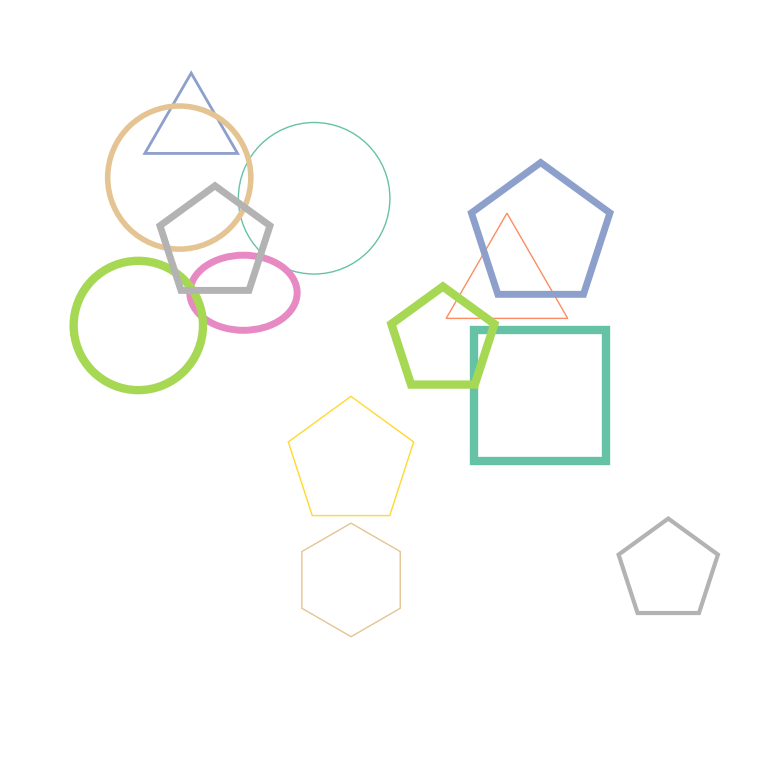[{"shape": "circle", "thickness": 0.5, "radius": 0.49, "center": [0.408, 0.743]}, {"shape": "square", "thickness": 3, "radius": 0.43, "center": [0.701, 0.486]}, {"shape": "triangle", "thickness": 0.5, "radius": 0.46, "center": [0.658, 0.632]}, {"shape": "triangle", "thickness": 1, "radius": 0.35, "center": [0.248, 0.836]}, {"shape": "pentagon", "thickness": 2.5, "radius": 0.47, "center": [0.702, 0.694]}, {"shape": "oval", "thickness": 2.5, "radius": 0.35, "center": [0.316, 0.62]}, {"shape": "pentagon", "thickness": 3, "radius": 0.35, "center": [0.575, 0.558]}, {"shape": "circle", "thickness": 3, "radius": 0.42, "center": [0.18, 0.577]}, {"shape": "pentagon", "thickness": 0.5, "radius": 0.43, "center": [0.456, 0.4]}, {"shape": "circle", "thickness": 2, "radius": 0.46, "center": [0.233, 0.769]}, {"shape": "hexagon", "thickness": 0.5, "radius": 0.37, "center": [0.456, 0.247]}, {"shape": "pentagon", "thickness": 1.5, "radius": 0.34, "center": [0.868, 0.259]}, {"shape": "pentagon", "thickness": 2.5, "radius": 0.38, "center": [0.279, 0.684]}]